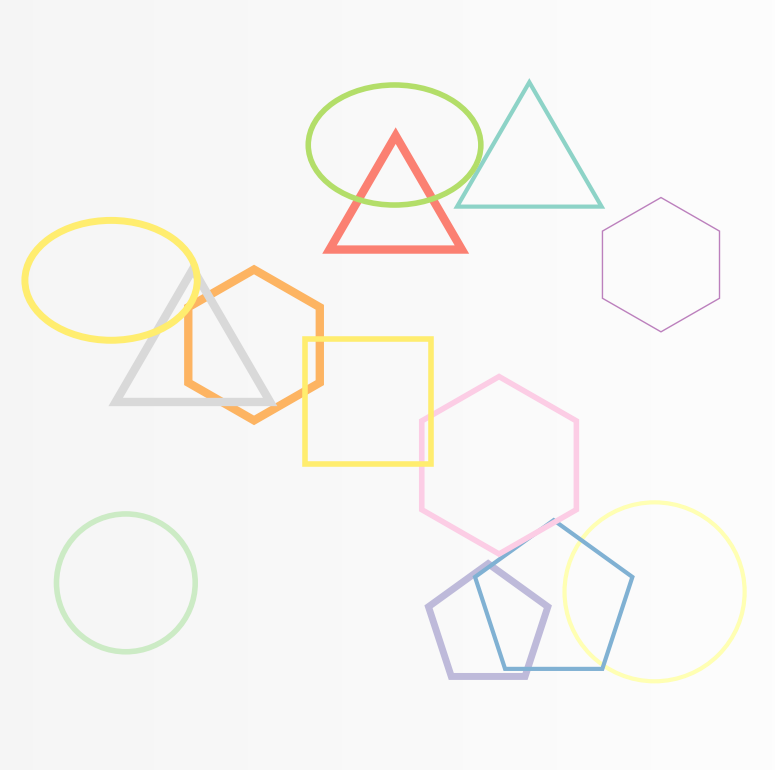[{"shape": "triangle", "thickness": 1.5, "radius": 0.54, "center": [0.683, 0.786]}, {"shape": "circle", "thickness": 1.5, "radius": 0.58, "center": [0.845, 0.231]}, {"shape": "pentagon", "thickness": 2.5, "radius": 0.4, "center": [0.63, 0.187]}, {"shape": "triangle", "thickness": 3, "radius": 0.49, "center": [0.511, 0.725]}, {"shape": "pentagon", "thickness": 1.5, "radius": 0.53, "center": [0.714, 0.218]}, {"shape": "hexagon", "thickness": 3, "radius": 0.49, "center": [0.328, 0.552]}, {"shape": "oval", "thickness": 2, "radius": 0.56, "center": [0.509, 0.812]}, {"shape": "hexagon", "thickness": 2, "radius": 0.58, "center": [0.644, 0.396]}, {"shape": "triangle", "thickness": 3, "radius": 0.58, "center": [0.249, 0.535]}, {"shape": "hexagon", "thickness": 0.5, "radius": 0.44, "center": [0.853, 0.656]}, {"shape": "circle", "thickness": 2, "radius": 0.45, "center": [0.162, 0.243]}, {"shape": "oval", "thickness": 2.5, "radius": 0.56, "center": [0.143, 0.636]}, {"shape": "square", "thickness": 2, "radius": 0.41, "center": [0.475, 0.478]}]